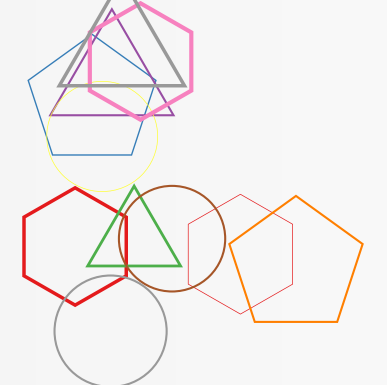[{"shape": "hexagon", "thickness": 2.5, "radius": 0.76, "center": [0.194, 0.36]}, {"shape": "hexagon", "thickness": 0.5, "radius": 0.78, "center": [0.62, 0.34]}, {"shape": "pentagon", "thickness": 1, "radius": 0.87, "center": [0.238, 0.738]}, {"shape": "triangle", "thickness": 2, "radius": 0.69, "center": [0.346, 0.378]}, {"shape": "triangle", "thickness": 1.5, "radius": 0.92, "center": [0.289, 0.792]}, {"shape": "pentagon", "thickness": 1.5, "radius": 0.9, "center": [0.764, 0.31]}, {"shape": "circle", "thickness": 0.5, "radius": 0.72, "center": [0.264, 0.646]}, {"shape": "circle", "thickness": 1.5, "radius": 0.69, "center": [0.444, 0.38]}, {"shape": "hexagon", "thickness": 3, "radius": 0.76, "center": [0.363, 0.84]}, {"shape": "circle", "thickness": 1.5, "radius": 0.72, "center": [0.285, 0.14]}, {"shape": "triangle", "thickness": 2.5, "radius": 0.93, "center": [0.315, 0.871]}]